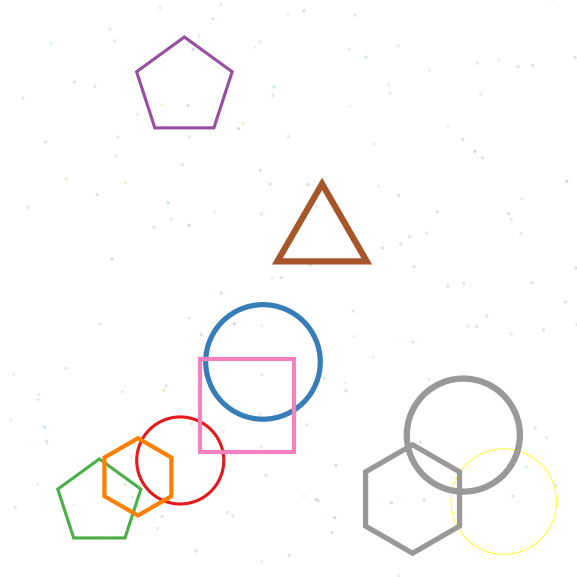[{"shape": "circle", "thickness": 1.5, "radius": 0.38, "center": [0.312, 0.202]}, {"shape": "circle", "thickness": 2.5, "radius": 0.5, "center": [0.455, 0.372]}, {"shape": "pentagon", "thickness": 1.5, "radius": 0.38, "center": [0.172, 0.129]}, {"shape": "pentagon", "thickness": 1.5, "radius": 0.43, "center": [0.319, 0.848]}, {"shape": "hexagon", "thickness": 2, "radius": 0.33, "center": [0.239, 0.173]}, {"shape": "circle", "thickness": 0.5, "radius": 0.46, "center": [0.872, 0.131]}, {"shape": "triangle", "thickness": 3, "radius": 0.45, "center": [0.558, 0.591]}, {"shape": "square", "thickness": 2, "radius": 0.41, "center": [0.428, 0.297]}, {"shape": "circle", "thickness": 3, "radius": 0.49, "center": [0.802, 0.246]}, {"shape": "hexagon", "thickness": 2.5, "radius": 0.47, "center": [0.714, 0.135]}]